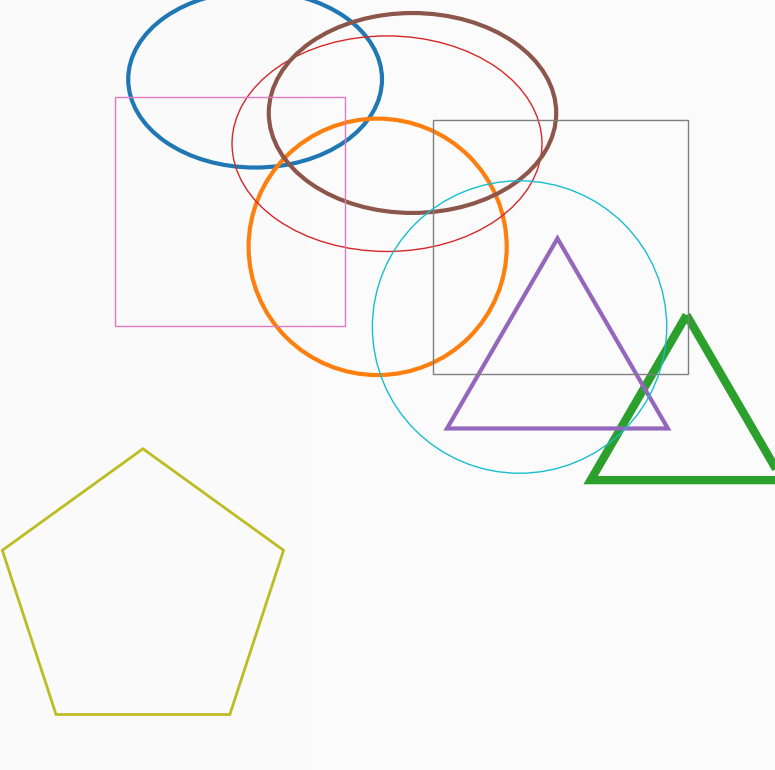[{"shape": "oval", "thickness": 1.5, "radius": 0.82, "center": [0.329, 0.897]}, {"shape": "circle", "thickness": 1.5, "radius": 0.83, "center": [0.487, 0.679]}, {"shape": "triangle", "thickness": 3, "radius": 0.71, "center": [0.886, 0.448]}, {"shape": "oval", "thickness": 0.5, "radius": 1.0, "center": [0.499, 0.813]}, {"shape": "triangle", "thickness": 1.5, "radius": 0.82, "center": [0.719, 0.526]}, {"shape": "oval", "thickness": 1.5, "radius": 0.93, "center": [0.532, 0.853]}, {"shape": "square", "thickness": 0.5, "radius": 0.74, "center": [0.297, 0.725]}, {"shape": "square", "thickness": 0.5, "radius": 0.82, "center": [0.723, 0.68]}, {"shape": "pentagon", "thickness": 1, "radius": 0.95, "center": [0.184, 0.226]}, {"shape": "circle", "thickness": 0.5, "radius": 0.95, "center": [0.67, 0.575]}]